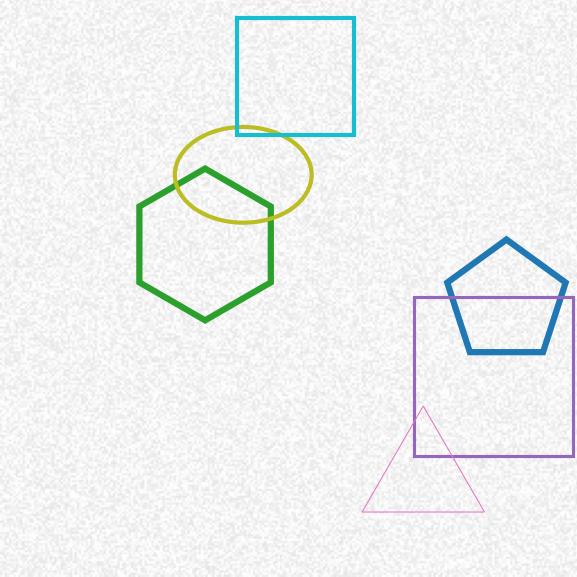[{"shape": "pentagon", "thickness": 3, "radius": 0.54, "center": [0.877, 0.477]}, {"shape": "hexagon", "thickness": 3, "radius": 0.66, "center": [0.355, 0.576]}, {"shape": "square", "thickness": 1.5, "radius": 0.69, "center": [0.855, 0.347]}, {"shape": "triangle", "thickness": 0.5, "radius": 0.61, "center": [0.733, 0.174]}, {"shape": "oval", "thickness": 2, "radius": 0.59, "center": [0.421, 0.696]}, {"shape": "square", "thickness": 2, "radius": 0.51, "center": [0.512, 0.867]}]